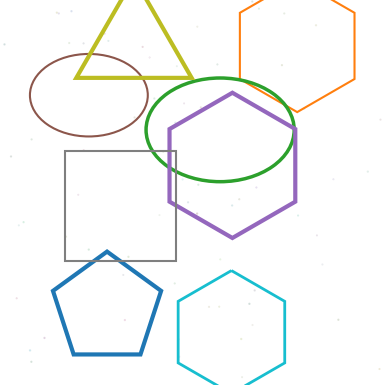[{"shape": "pentagon", "thickness": 3, "radius": 0.74, "center": [0.278, 0.199]}, {"shape": "hexagon", "thickness": 1.5, "radius": 0.86, "center": [0.772, 0.881]}, {"shape": "oval", "thickness": 2.5, "radius": 0.96, "center": [0.572, 0.663]}, {"shape": "hexagon", "thickness": 3, "radius": 0.94, "center": [0.604, 0.57]}, {"shape": "oval", "thickness": 1.5, "radius": 0.77, "center": [0.231, 0.753]}, {"shape": "square", "thickness": 1.5, "radius": 0.72, "center": [0.313, 0.465]}, {"shape": "triangle", "thickness": 3, "radius": 0.86, "center": [0.348, 0.884]}, {"shape": "hexagon", "thickness": 2, "radius": 0.8, "center": [0.601, 0.137]}]